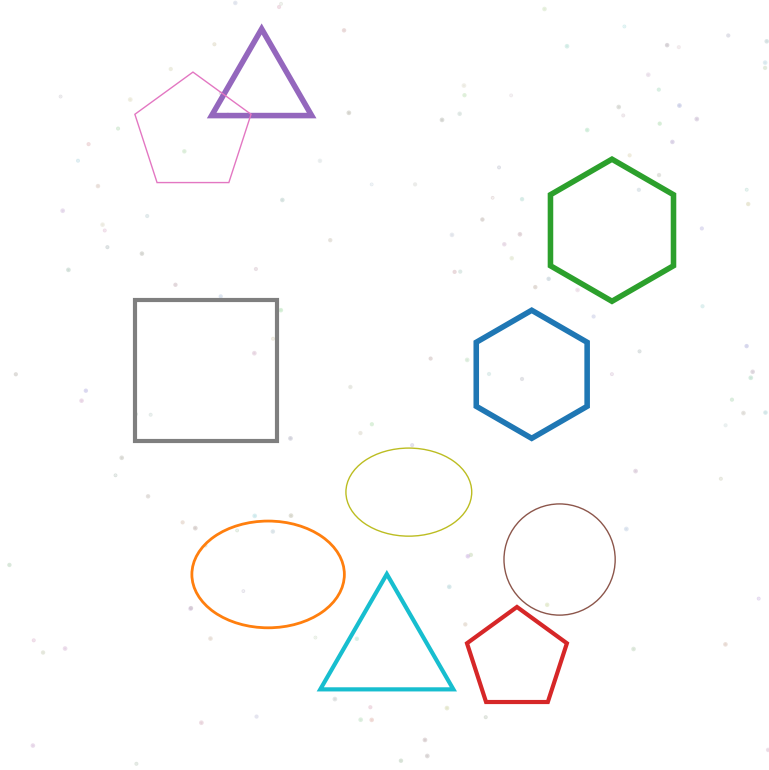[{"shape": "hexagon", "thickness": 2, "radius": 0.42, "center": [0.691, 0.514]}, {"shape": "oval", "thickness": 1, "radius": 0.5, "center": [0.348, 0.254]}, {"shape": "hexagon", "thickness": 2, "radius": 0.46, "center": [0.795, 0.701]}, {"shape": "pentagon", "thickness": 1.5, "radius": 0.34, "center": [0.671, 0.143]}, {"shape": "triangle", "thickness": 2, "radius": 0.37, "center": [0.34, 0.887]}, {"shape": "circle", "thickness": 0.5, "radius": 0.36, "center": [0.727, 0.273]}, {"shape": "pentagon", "thickness": 0.5, "radius": 0.4, "center": [0.251, 0.827]}, {"shape": "square", "thickness": 1.5, "radius": 0.46, "center": [0.268, 0.519]}, {"shape": "oval", "thickness": 0.5, "radius": 0.41, "center": [0.531, 0.361]}, {"shape": "triangle", "thickness": 1.5, "radius": 0.5, "center": [0.502, 0.155]}]